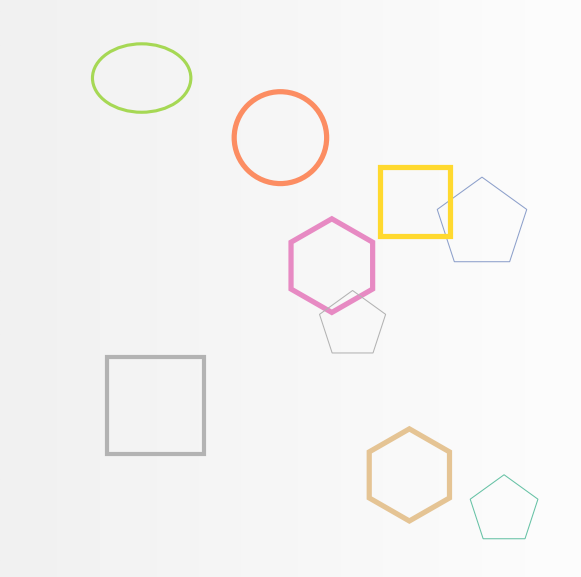[{"shape": "pentagon", "thickness": 0.5, "radius": 0.31, "center": [0.867, 0.116]}, {"shape": "circle", "thickness": 2.5, "radius": 0.4, "center": [0.482, 0.761]}, {"shape": "pentagon", "thickness": 0.5, "radius": 0.4, "center": [0.829, 0.611]}, {"shape": "hexagon", "thickness": 2.5, "radius": 0.41, "center": [0.571, 0.539]}, {"shape": "oval", "thickness": 1.5, "radius": 0.42, "center": [0.244, 0.864]}, {"shape": "square", "thickness": 2.5, "radius": 0.3, "center": [0.714, 0.65]}, {"shape": "hexagon", "thickness": 2.5, "radius": 0.4, "center": [0.704, 0.177]}, {"shape": "pentagon", "thickness": 0.5, "radius": 0.3, "center": [0.607, 0.436]}, {"shape": "square", "thickness": 2, "radius": 0.42, "center": [0.268, 0.297]}]